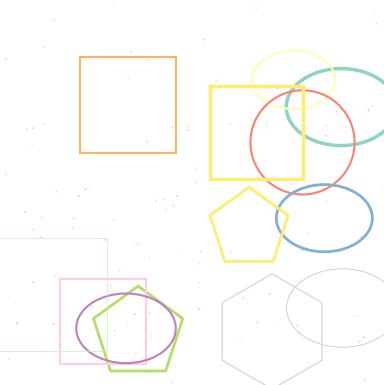[{"shape": "oval", "thickness": 2.5, "radius": 0.71, "center": [0.886, 0.722]}, {"shape": "oval", "thickness": 1.5, "radius": 0.54, "center": [0.763, 0.793]}, {"shape": "oval", "thickness": 0.5, "radius": 0.73, "center": [0.89, 0.2]}, {"shape": "circle", "thickness": 1.5, "radius": 0.68, "center": [0.786, 0.63]}, {"shape": "oval", "thickness": 2, "radius": 0.62, "center": [0.842, 0.433]}, {"shape": "square", "thickness": 1.5, "radius": 0.62, "center": [0.332, 0.727]}, {"shape": "pentagon", "thickness": 2, "radius": 0.61, "center": [0.359, 0.135]}, {"shape": "square", "thickness": 1.5, "radius": 0.56, "center": [0.267, 0.165]}, {"shape": "hexagon", "thickness": 1, "radius": 0.75, "center": [0.707, 0.139]}, {"shape": "oval", "thickness": 1.5, "radius": 0.65, "center": [0.327, 0.147]}, {"shape": "square", "thickness": 0.5, "radius": 0.73, "center": [0.132, 0.234]}, {"shape": "square", "thickness": 2.5, "radius": 0.6, "center": [0.666, 0.656]}, {"shape": "pentagon", "thickness": 2, "radius": 0.53, "center": [0.647, 0.407]}]